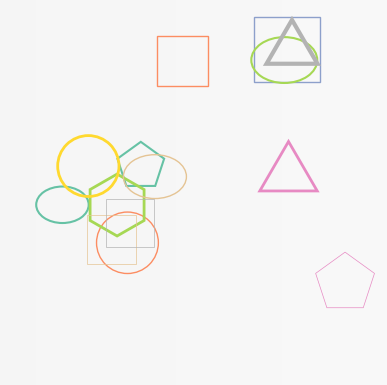[{"shape": "pentagon", "thickness": 1.5, "radius": 0.32, "center": [0.363, 0.568]}, {"shape": "oval", "thickness": 1.5, "radius": 0.34, "center": [0.161, 0.468]}, {"shape": "square", "thickness": 1, "radius": 0.33, "center": [0.471, 0.842]}, {"shape": "circle", "thickness": 1, "radius": 0.4, "center": [0.329, 0.369]}, {"shape": "square", "thickness": 1, "radius": 0.42, "center": [0.741, 0.871]}, {"shape": "triangle", "thickness": 2, "radius": 0.43, "center": [0.745, 0.547]}, {"shape": "pentagon", "thickness": 0.5, "radius": 0.4, "center": [0.89, 0.265]}, {"shape": "oval", "thickness": 1.5, "radius": 0.43, "center": [0.734, 0.844]}, {"shape": "hexagon", "thickness": 2, "radius": 0.4, "center": [0.302, 0.467]}, {"shape": "circle", "thickness": 2, "radius": 0.4, "center": [0.228, 0.569]}, {"shape": "square", "thickness": 0.5, "radius": 0.32, "center": [0.289, 0.378]}, {"shape": "oval", "thickness": 1, "radius": 0.41, "center": [0.4, 0.541]}, {"shape": "square", "thickness": 0.5, "radius": 0.31, "center": [0.335, 0.42]}, {"shape": "triangle", "thickness": 3, "radius": 0.38, "center": [0.754, 0.872]}]